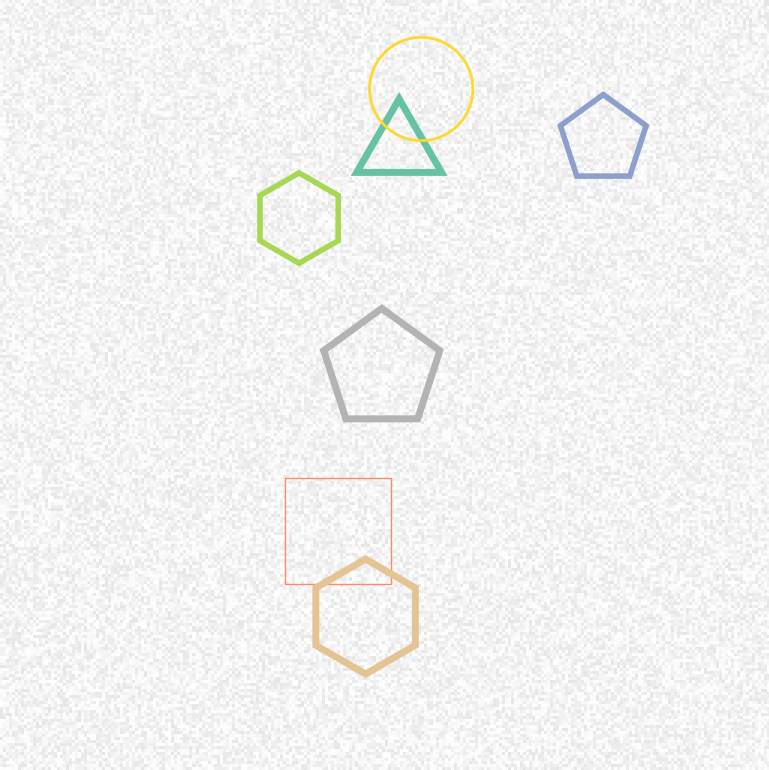[{"shape": "triangle", "thickness": 2.5, "radius": 0.32, "center": [0.518, 0.808]}, {"shape": "square", "thickness": 0.5, "radius": 0.34, "center": [0.439, 0.31]}, {"shape": "pentagon", "thickness": 2, "radius": 0.29, "center": [0.783, 0.819]}, {"shape": "hexagon", "thickness": 2, "radius": 0.29, "center": [0.388, 0.717]}, {"shape": "circle", "thickness": 1, "radius": 0.34, "center": [0.547, 0.884]}, {"shape": "hexagon", "thickness": 2.5, "radius": 0.37, "center": [0.475, 0.199]}, {"shape": "pentagon", "thickness": 2.5, "radius": 0.4, "center": [0.496, 0.52]}]